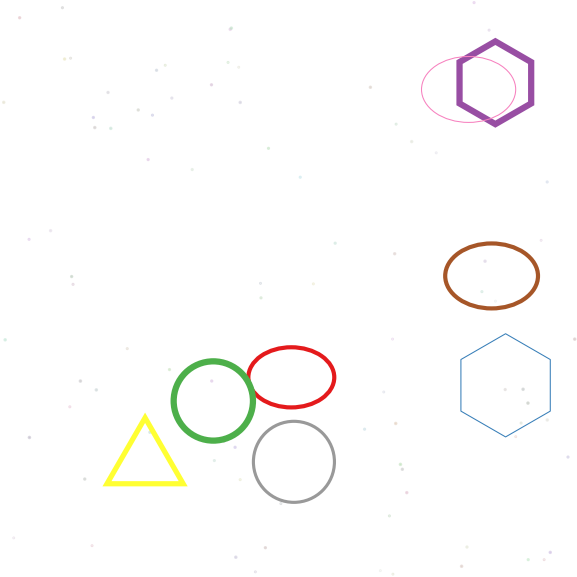[{"shape": "oval", "thickness": 2, "radius": 0.37, "center": [0.504, 0.346]}, {"shape": "hexagon", "thickness": 0.5, "radius": 0.45, "center": [0.875, 0.332]}, {"shape": "circle", "thickness": 3, "radius": 0.34, "center": [0.369, 0.305]}, {"shape": "hexagon", "thickness": 3, "radius": 0.36, "center": [0.858, 0.856]}, {"shape": "triangle", "thickness": 2.5, "radius": 0.38, "center": [0.251, 0.2]}, {"shape": "oval", "thickness": 2, "radius": 0.4, "center": [0.851, 0.521]}, {"shape": "oval", "thickness": 0.5, "radius": 0.41, "center": [0.811, 0.844]}, {"shape": "circle", "thickness": 1.5, "radius": 0.35, "center": [0.509, 0.199]}]